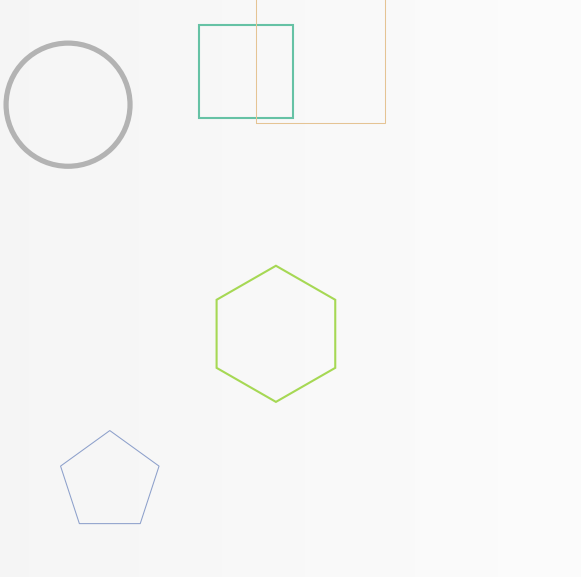[{"shape": "square", "thickness": 1, "radius": 0.4, "center": [0.424, 0.876]}, {"shape": "pentagon", "thickness": 0.5, "radius": 0.45, "center": [0.189, 0.164]}, {"shape": "hexagon", "thickness": 1, "radius": 0.59, "center": [0.475, 0.421]}, {"shape": "square", "thickness": 0.5, "radius": 0.56, "center": [0.551, 0.897]}, {"shape": "circle", "thickness": 2.5, "radius": 0.53, "center": [0.117, 0.818]}]